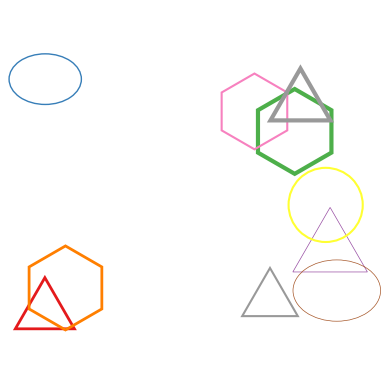[{"shape": "triangle", "thickness": 2, "radius": 0.44, "center": [0.117, 0.19]}, {"shape": "oval", "thickness": 1, "radius": 0.47, "center": [0.117, 0.794]}, {"shape": "hexagon", "thickness": 3, "radius": 0.55, "center": [0.765, 0.659]}, {"shape": "triangle", "thickness": 0.5, "radius": 0.56, "center": [0.857, 0.349]}, {"shape": "hexagon", "thickness": 2, "radius": 0.55, "center": [0.17, 0.252]}, {"shape": "circle", "thickness": 1.5, "radius": 0.48, "center": [0.846, 0.468]}, {"shape": "oval", "thickness": 0.5, "radius": 0.57, "center": [0.875, 0.245]}, {"shape": "hexagon", "thickness": 1.5, "radius": 0.49, "center": [0.661, 0.711]}, {"shape": "triangle", "thickness": 3, "radius": 0.45, "center": [0.78, 0.732]}, {"shape": "triangle", "thickness": 1.5, "radius": 0.42, "center": [0.701, 0.221]}]